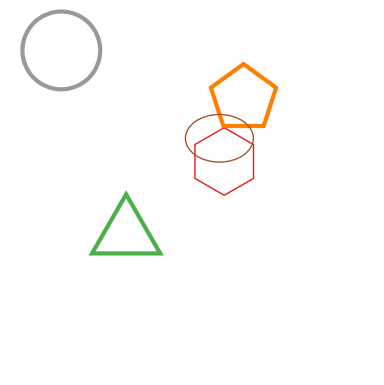[{"shape": "hexagon", "thickness": 1, "radius": 0.44, "center": [0.582, 0.581]}, {"shape": "triangle", "thickness": 3, "radius": 0.51, "center": [0.328, 0.393]}, {"shape": "pentagon", "thickness": 3, "radius": 0.45, "center": [0.632, 0.745]}, {"shape": "oval", "thickness": 1, "radius": 0.44, "center": [0.57, 0.641]}, {"shape": "circle", "thickness": 3, "radius": 0.51, "center": [0.159, 0.869]}]